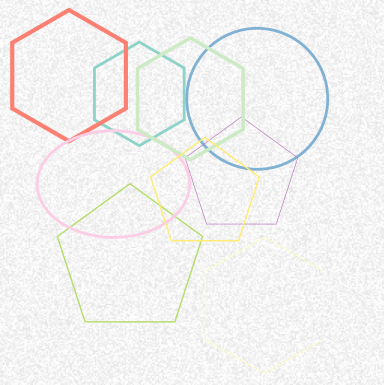[{"shape": "hexagon", "thickness": 2, "radius": 0.67, "center": [0.362, 0.756]}, {"shape": "hexagon", "thickness": 0.5, "radius": 0.89, "center": [0.686, 0.207]}, {"shape": "hexagon", "thickness": 3, "radius": 0.85, "center": [0.179, 0.804]}, {"shape": "circle", "thickness": 2, "radius": 0.92, "center": [0.668, 0.743]}, {"shape": "pentagon", "thickness": 1, "radius": 0.99, "center": [0.338, 0.324]}, {"shape": "oval", "thickness": 2, "radius": 0.99, "center": [0.295, 0.522]}, {"shape": "pentagon", "thickness": 0.5, "radius": 0.77, "center": [0.627, 0.543]}, {"shape": "hexagon", "thickness": 2.5, "radius": 0.79, "center": [0.494, 0.743]}, {"shape": "pentagon", "thickness": 1, "radius": 0.74, "center": [0.532, 0.495]}]